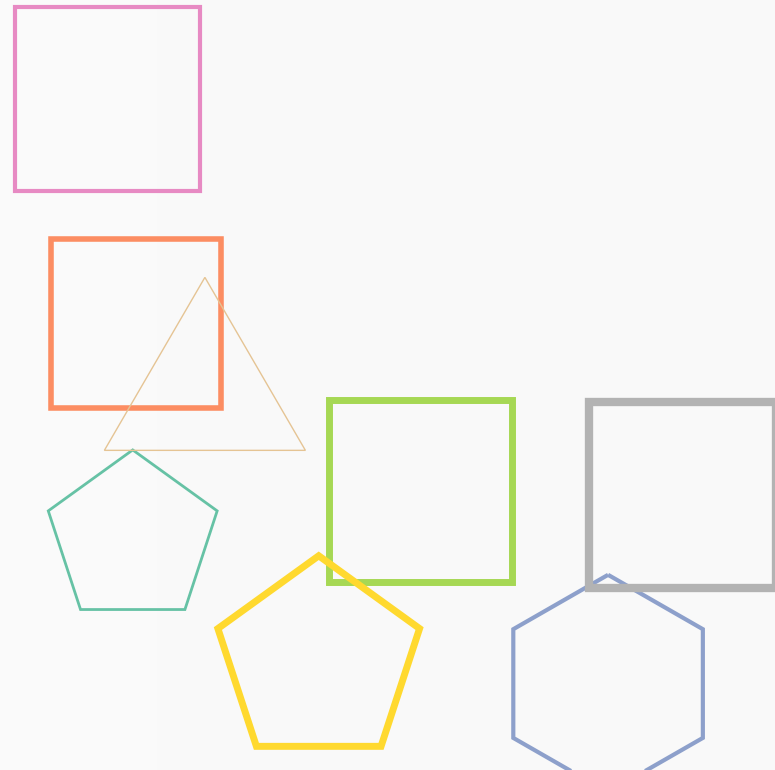[{"shape": "pentagon", "thickness": 1, "radius": 0.57, "center": [0.171, 0.301]}, {"shape": "square", "thickness": 2, "radius": 0.55, "center": [0.176, 0.58]}, {"shape": "hexagon", "thickness": 1.5, "radius": 0.71, "center": [0.785, 0.112]}, {"shape": "square", "thickness": 1.5, "radius": 0.59, "center": [0.138, 0.871]}, {"shape": "square", "thickness": 2.5, "radius": 0.59, "center": [0.543, 0.362]}, {"shape": "pentagon", "thickness": 2.5, "radius": 0.68, "center": [0.411, 0.141]}, {"shape": "triangle", "thickness": 0.5, "radius": 0.75, "center": [0.264, 0.49]}, {"shape": "square", "thickness": 3, "radius": 0.6, "center": [0.881, 0.357]}]